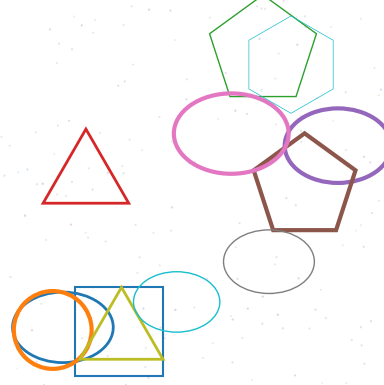[{"shape": "square", "thickness": 1.5, "radius": 0.57, "center": [0.31, 0.139]}, {"shape": "oval", "thickness": 2, "radius": 0.65, "center": [0.163, 0.15]}, {"shape": "circle", "thickness": 3, "radius": 0.51, "center": [0.137, 0.143]}, {"shape": "pentagon", "thickness": 1, "radius": 0.73, "center": [0.683, 0.867]}, {"shape": "triangle", "thickness": 2, "radius": 0.64, "center": [0.223, 0.536]}, {"shape": "oval", "thickness": 3, "radius": 0.69, "center": [0.878, 0.622]}, {"shape": "pentagon", "thickness": 3, "radius": 0.7, "center": [0.791, 0.515]}, {"shape": "oval", "thickness": 3, "radius": 0.75, "center": [0.601, 0.653]}, {"shape": "oval", "thickness": 1, "radius": 0.59, "center": [0.699, 0.32]}, {"shape": "triangle", "thickness": 2, "radius": 0.62, "center": [0.316, 0.129]}, {"shape": "oval", "thickness": 1, "radius": 0.56, "center": [0.459, 0.216]}, {"shape": "hexagon", "thickness": 0.5, "radius": 0.63, "center": [0.756, 0.832]}]